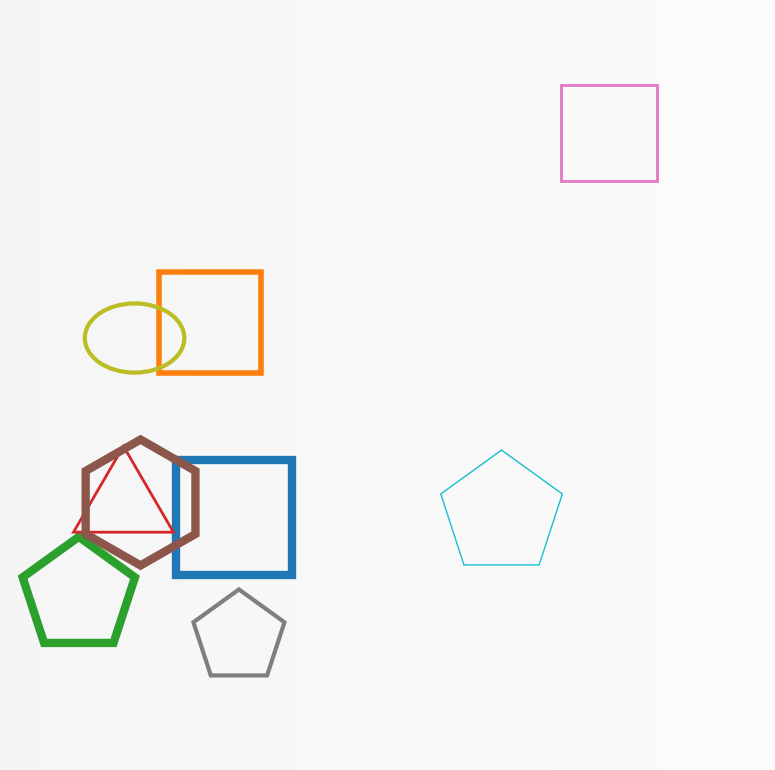[{"shape": "square", "thickness": 3, "radius": 0.37, "center": [0.302, 0.328]}, {"shape": "square", "thickness": 2, "radius": 0.33, "center": [0.271, 0.581]}, {"shape": "pentagon", "thickness": 3, "radius": 0.38, "center": [0.102, 0.227]}, {"shape": "triangle", "thickness": 1, "radius": 0.37, "center": [0.159, 0.346]}, {"shape": "hexagon", "thickness": 3, "radius": 0.41, "center": [0.181, 0.347]}, {"shape": "square", "thickness": 1, "radius": 0.31, "center": [0.786, 0.827]}, {"shape": "pentagon", "thickness": 1.5, "radius": 0.31, "center": [0.308, 0.173]}, {"shape": "oval", "thickness": 1.5, "radius": 0.32, "center": [0.174, 0.561]}, {"shape": "pentagon", "thickness": 0.5, "radius": 0.41, "center": [0.647, 0.333]}]